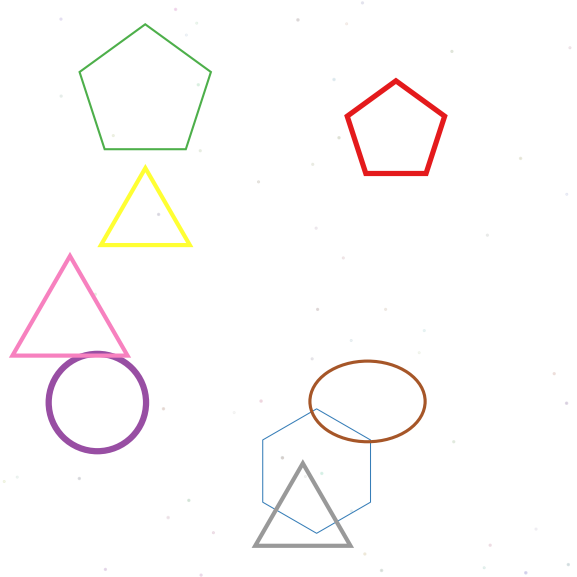[{"shape": "pentagon", "thickness": 2.5, "radius": 0.44, "center": [0.686, 0.77]}, {"shape": "hexagon", "thickness": 0.5, "radius": 0.54, "center": [0.548, 0.183]}, {"shape": "pentagon", "thickness": 1, "radius": 0.6, "center": [0.251, 0.837]}, {"shape": "circle", "thickness": 3, "radius": 0.42, "center": [0.169, 0.302]}, {"shape": "triangle", "thickness": 2, "radius": 0.44, "center": [0.252, 0.619]}, {"shape": "oval", "thickness": 1.5, "radius": 0.5, "center": [0.636, 0.304]}, {"shape": "triangle", "thickness": 2, "radius": 0.58, "center": [0.121, 0.441]}, {"shape": "triangle", "thickness": 2, "radius": 0.48, "center": [0.524, 0.102]}]